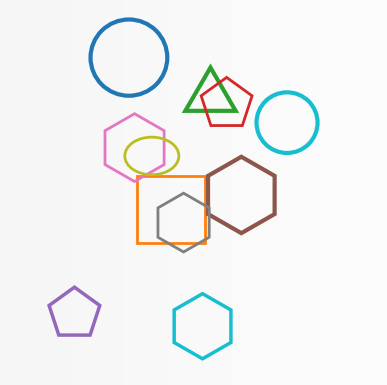[{"shape": "circle", "thickness": 3, "radius": 0.5, "center": [0.333, 0.85]}, {"shape": "square", "thickness": 2, "radius": 0.44, "center": [0.441, 0.457]}, {"shape": "triangle", "thickness": 3, "radius": 0.37, "center": [0.543, 0.75]}, {"shape": "pentagon", "thickness": 2, "radius": 0.35, "center": [0.585, 0.73]}, {"shape": "pentagon", "thickness": 2.5, "radius": 0.34, "center": [0.192, 0.185]}, {"shape": "hexagon", "thickness": 3, "radius": 0.5, "center": [0.623, 0.494]}, {"shape": "hexagon", "thickness": 2, "radius": 0.44, "center": [0.347, 0.617]}, {"shape": "hexagon", "thickness": 2, "radius": 0.38, "center": [0.474, 0.422]}, {"shape": "oval", "thickness": 2, "radius": 0.35, "center": [0.392, 0.595]}, {"shape": "hexagon", "thickness": 2.5, "radius": 0.42, "center": [0.523, 0.153]}, {"shape": "circle", "thickness": 3, "radius": 0.39, "center": [0.741, 0.681]}]